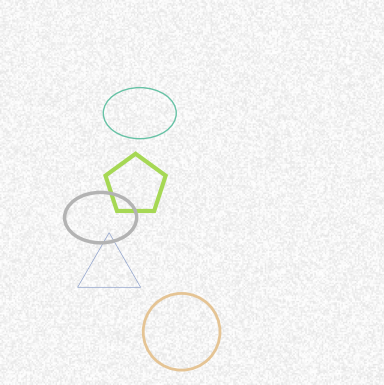[{"shape": "oval", "thickness": 1, "radius": 0.47, "center": [0.363, 0.706]}, {"shape": "triangle", "thickness": 0.5, "radius": 0.47, "center": [0.283, 0.301]}, {"shape": "pentagon", "thickness": 3, "radius": 0.41, "center": [0.352, 0.518]}, {"shape": "circle", "thickness": 2, "radius": 0.5, "center": [0.472, 0.138]}, {"shape": "oval", "thickness": 2.5, "radius": 0.47, "center": [0.261, 0.435]}]